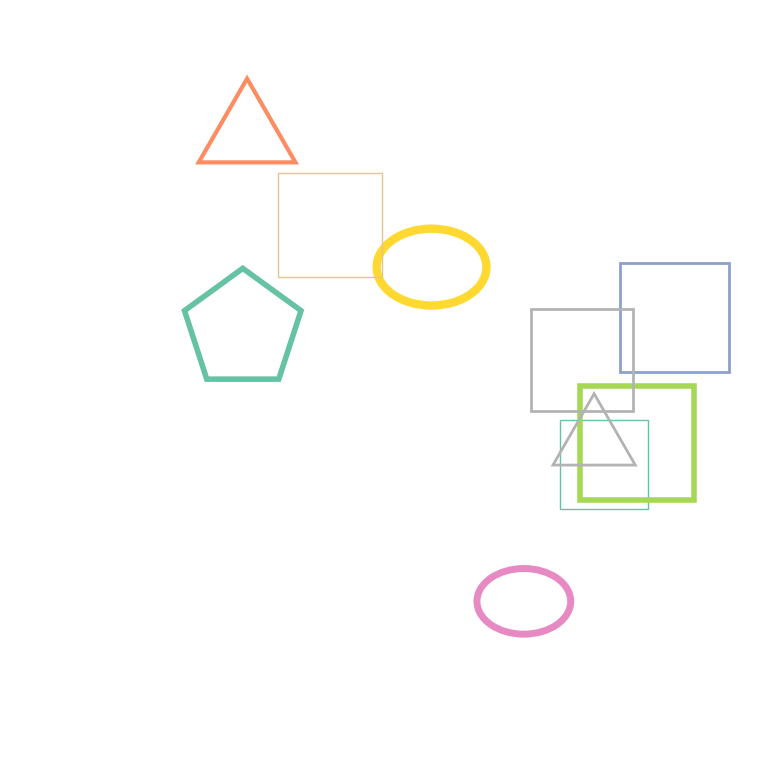[{"shape": "pentagon", "thickness": 2, "radius": 0.4, "center": [0.315, 0.572]}, {"shape": "square", "thickness": 0.5, "radius": 0.29, "center": [0.784, 0.397]}, {"shape": "triangle", "thickness": 1.5, "radius": 0.36, "center": [0.321, 0.825]}, {"shape": "square", "thickness": 1, "radius": 0.35, "center": [0.876, 0.588]}, {"shape": "oval", "thickness": 2.5, "radius": 0.3, "center": [0.68, 0.219]}, {"shape": "square", "thickness": 2, "radius": 0.37, "center": [0.827, 0.425]}, {"shape": "oval", "thickness": 3, "radius": 0.36, "center": [0.56, 0.653]}, {"shape": "square", "thickness": 0.5, "radius": 0.34, "center": [0.428, 0.707]}, {"shape": "triangle", "thickness": 1, "radius": 0.31, "center": [0.772, 0.427]}, {"shape": "square", "thickness": 1, "radius": 0.33, "center": [0.756, 0.533]}]